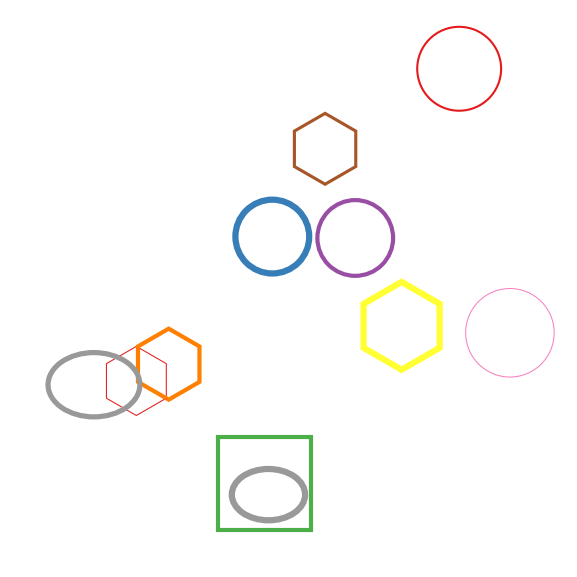[{"shape": "circle", "thickness": 1, "radius": 0.36, "center": [0.795, 0.88]}, {"shape": "hexagon", "thickness": 0.5, "radius": 0.3, "center": [0.236, 0.34]}, {"shape": "circle", "thickness": 3, "radius": 0.32, "center": [0.472, 0.589]}, {"shape": "square", "thickness": 2, "radius": 0.4, "center": [0.458, 0.162]}, {"shape": "circle", "thickness": 2, "radius": 0.33, "center": [0.615, 0.587]}, {"shape": "hexagon", "thickness": 2, "radius": 0.31, "center": [0.292, 0.369]}, {"shape": "hexagon", "thickness": 3, "radius": 0.38, "center": [0.695, 0.435]}, {"shape": "hexagon", "thickness": 1.5, "radius": 0.31, "center": [0.563, 0.741]}, {"shape": "circle", "thickness": 0.5, "radius": 0.38, "center": [0.883, 0.423]}, {"shape": "oval", "thickness": 3, "radius": 0.32, "center": [0.465, 0.143]}, {"shape": "oval", "thickness": 2.5, "radius": 0.4, "center": [0.163, 0.333]}]